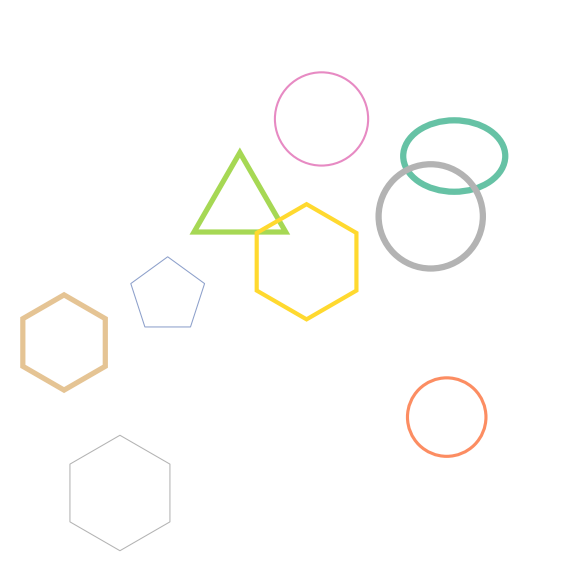[{"shape": "oval", "thickness": 3, "radius": 0.44, "center": [0.787, 0.729]}, {"shape": "circle", "thickness": 1.5, "radius": 0.34, "center": [0.774, 0.277]}, {"shape": "pentagon", "thickness": 0.5, "radius": 0.34, "center": [0.29, 0.487]}, {"shape": "circle", "thickness": 1, "radius": 0.4, "center": [0.557, 0.793]}, {"shape": "triangle", "thickness": 2.5, "radius": 0.46, "center": [0.415, 0.643]}, {"shape": "hexagon", "thickness": 2, "radius": 0.5, "center": [0.531, 0.546]}, {"shape": "hexagon", "thickness": 2.5, "radius": 0.41, "center": [0.111, 0.406]}, {"shape": "hexagon", "thickness": 0.5, "radius": 0.5, "center": [0.208, 0.145]}, {"shape": "circle", "thickness": 3, "radius": 0.45, "center": [0.746, 0.624]}]